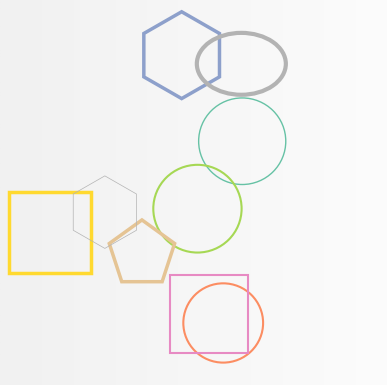[{"shape": "circle", "thickness": 1, "radius": 0.56, "center": [0.625, 0.633]}, {"shape": "circle", "thickness": 1.5, "radius": 0.51, "center": [0.576, 0.161]}, {"shape": "hexagon", "thickness": 2.5, "radius": 0.56, "center": [0.469, 0.857]}, {"shape": "square", "thickness": 1.5, "radius": 0.5, "center": [0.54, 0.184]}, {"shape": "circle", "thickness": 1.5, "radius": 0.57, "center": [0.51, 0.458]}, {"shape": "square", "thickness": 2.5, "radius": 0.52, "center": [0.129, 0.395]}, {"shape": "pentagon", "thickness": 2.5, "radius": 0.44, "center": [0.366, 0.34]}, {"shape": "hexagon", "thickness": 0.5, "radius": 0.47, "center": [0.271, 0.449]}, {"shape": "oval", "thickness": 3, "radius": 0.57, "center": [0.623, 0.834]}]